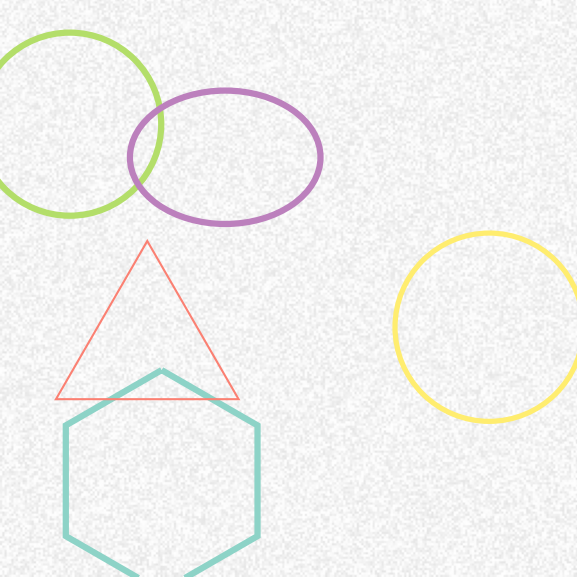[{"shape": "hexagon", "thickness": 3, "radius": 0.96, "center": [0.28, 0.167]}, {"shape": "triangle", "thickness": 1, "radius": 0.91, "center": [0.255, 0.399]}, {"shape": "circle", "thickness": 3, "radius": 0.79, "center": [0.121, 0.784]}, {"shape": "oval", "thickness": 3, "radius": 0.82, "center": [0.39, 0.727]}, {"shape": "circle", "thickness": 2.5, "radius": 0.82, "center": [0.847, 0.433]}]